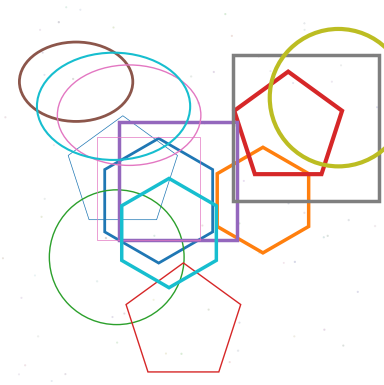[{"shape": "hexagon", "thickness": 2, "radius": 0.81, "center": [0.412, 0.479]}, {"shape": "pentagon", "thickness": 0.5, "radius": 0.75, "center": [0.319, 0.55]}, {"shape": "hexagon", "thickness": 2.5, "radius": 0.69, "center": [0.683, 0.48]}, {"shape": "circle", "thickness": 1, "radius": 0.88, "center": [0.303, 0.332]}, {"shape": "pentagon", "thickness": 3, "radius": 0.74, "center": [0.748, 0.667]}, {"shape": "pentagon", "thickness": 1, "radius": 0.78, "center": [0.476, 0.161]}, {"shape": "square", "thickness": 2.5, "radius": 0.77, "center": [0.462, 0.53]}, {"shape": "oval", "thickness": 2, "radius": 0.74, "center": [0.198, 0.788]}, {"shape": "square", "thickness": 0.5, "radius": 0.67, "center": [0.386, 0.511]}, {"shape": "oval", "thickness": 1, "radius": 0.93, "center": [0.335, 0.701]}, {"shape": "square", "thickness": 2.5, "radius": 0.95, "center": [0.795, 0.668]}, {"shape": "circle", "thickness": 3, "radius": 0.89, "center": [0.879, 0.746]}, {"shape": "hexagon", "thickness": 2.5, "radius": 0.71, "center": [0.439, 0.395]}, {"shape": "oval", "thickness": 1.5, "radius": 0.99, "center": [0.295, 0.724]}]